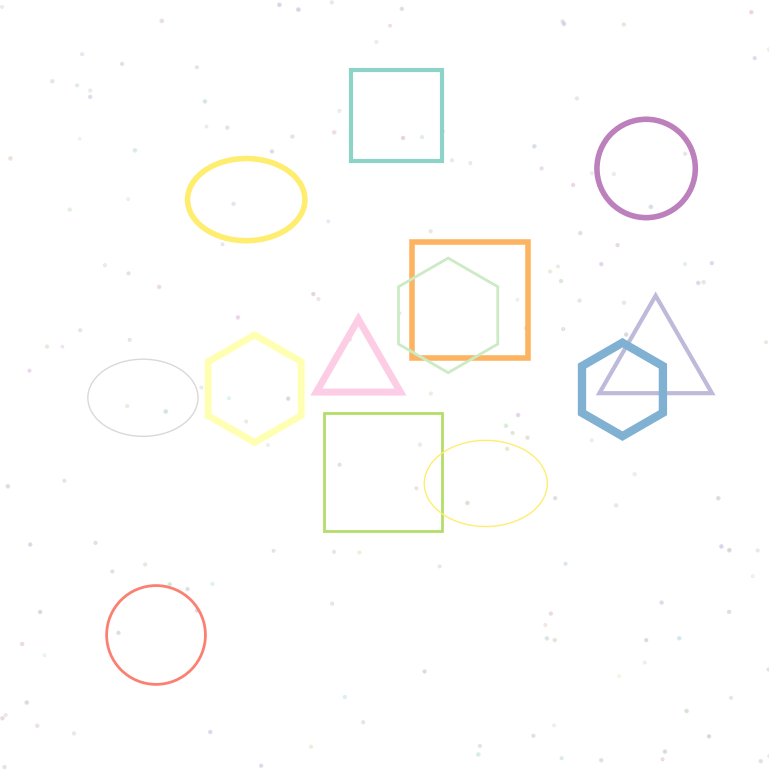[{"shape": "square", "thickness": 1.5, "radius": 0.3, "center": [0.515, 0.851]}, {"shape": "hexagon", "thickness": 2.5, "radius": 0.35, "center": [0.331, 0.495]}, {"shape": "triangle", "thickness": 1.5, "radius": 0.42, "center": [0.851, 0.532]}, {"shape": "circle", "thickness": 1, "radius": 0.32, "center": [0.203, 0.175]}, {"shape": "hexagon", "thickness": 3, "radius": 0.3, "center": [0.808, 0.494]}, {"shape": "square", "thickness": 2, "radius": 0.38, "center": [0.61, 0.61]}, {"shape": "square", "thickness": 1, "radius": 0.38, "center": [0.498, 0.387]}, {"shape": "triangle", "thickness": 2.5, "radius": 0.32, "center": [0.465, 0.522]}, {"shape": "oval", "thickness": 0.5, "radius": 0.36, "center": [0.186, 0.483]}, {"shape": "circle", "thickness": 2, "radius": 0.32, "center": [0.839, 0.781]}, {"shape": "hexagon", "thickness": 1, "radius": 0.37, "center": [0.582, 0.59]}, {"shape": "oval", "thickness": 2, "radius": 0.38, "center": [0.32, 0.741]}, {"shape": "oval", "thickness": 0.5, "radius": 0.4, "center": [0.631, 0.372]}]